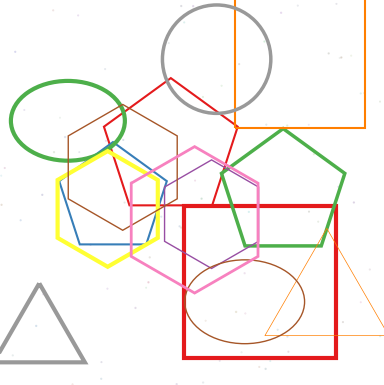[{"shape": "pentagon", "thickness": 1.5, "radius": 0.91, "center": [0.444, 0.614]}, {"shape": "square", "thickness": 3, "radius": 0.99, "center": [0.675, 0.267]}, {"shape": "pentagon", "thickness": 1.5, "radius": 0.73, "center": [0.294, 0.484]}, {"shape": "pentagon", "thickness": 2.5, "radius": 0.84, "center": [0.735, 0.498]}, {"shape": "oval", "thickness": 3, "radius": 0.74, "center": [0.176, 0.686]}, {"shape": "hexagon", "thickness": 1, "radius": 0.7, "center": [0.55, 0.444]}, {"shape": "triangle", "thickness": 0.5, "radius": 0.93, "center": [0.849, 0.221]}, {"shape": "square", "thickness": 1.5, "radius": 0.85, "center": [0.779, 0.837]}, {"shape": "hexagon", "thickness": 3, "radius": 0.75, "center": [0.28, 0.457]}, {"shape": "hexagon", "thickness": 1, "radius": 0.82, "center": [0.319, 0.565]}, {"shape": "oval", "thickness": 1, "radius": 0.78, "center": [0.636, 0.216]}, {"shape": "hexagon", "thickness": 2, "radius": 0.95, "center": [0.505, 0.429]}, {"shape": "circle", "thickness": 2.5, "radius": 0.7, "center": [0.563, 0.846]}, {"shape": "triangle", "thickness": 3, "radius": 0.68, "center": [0.102, 0.127]}]